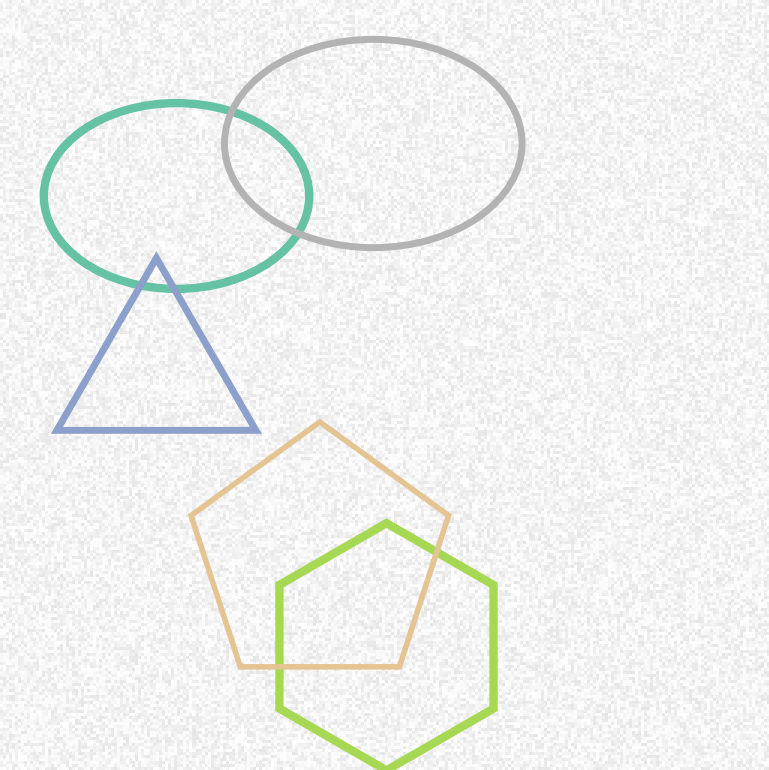[{"shape": "oval", "thickness": 3, "radius": 0.86, "center": [0.229, 0.745]}, {"shape": "triangle", "thickness": 2.5, "radius": 0.75, "center": [0.203, 0.516]}, {"shape": "hexagon", "thickness": 3, "radius": 0.8, "center": [0.502, 0.16]}, {"shape": "pentagon", "thickness": 2, "radius": 0.88, "center": [0.415, 0.276]}, {"shape": "oval", "thickness": 2.5, "radius": 0.97, "center": [0.485, 0.814]}]